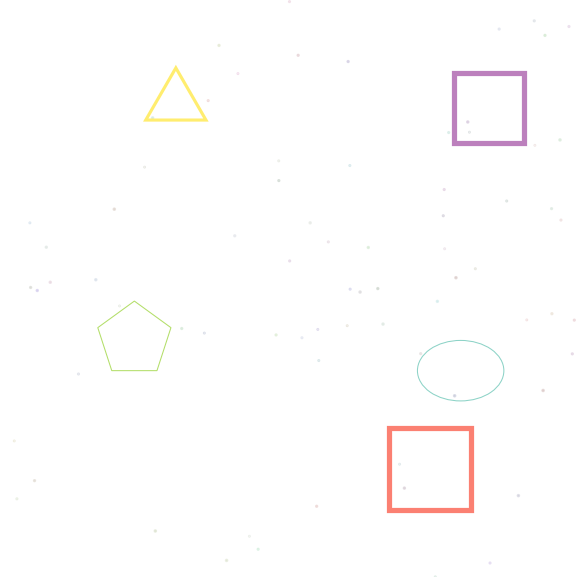[{"shape": "oval", "thickness": 0.5, "radius": 0.37, "center": [0.798, 0.357]}, {"shape": "square", "thickness": 2.5, "radius": 0.35, "center": [0.744, 0.187]}, {"shape": "pentagon", "thickness": 0.5, "radius": 0.33, "center": [0.233, 0.411]}, {"shape": "square", "thickness": 2.5, "radius": 0.3, "center": [0.846, 0.812]}, {"shape": "triangle", "thickness": 1.5, "radius": 0.3, "center": [0.305, 0.821]}]